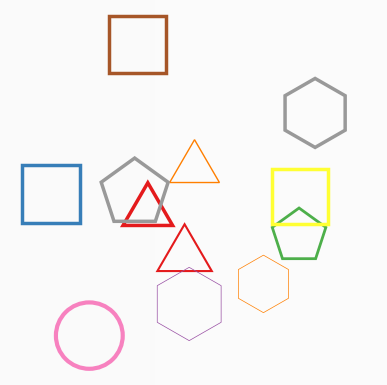[{"shape": "triangle", "thickness": 2.5, "radius": 0.37, "center": [0.381, 0.451]}, {"shape": "triangle", "thickness": 1.5, "radius": 0.41, "center": [0.476, 0.336]}, {"shape": "square", "thickness": 2.5, "radius": 0.37, "center": [0.132, 0.496]}, {"shape": "pentagon", "thickness": 2, "radius": 0.36, "center": [0.772, 0.387]}, {"shape": "hexagon", "thickness": 0.5, "radius": 0.48, "center": [0.488, 0.21]}, {"shape": "triangle", "thickness": 1, "radius": 0.37, "center": [0.502, 0.563]}, {"shape": "hexagon", "thickness": 0.5, "radius": 0.37, "center": [0.68, 0.263]}, {"shape": "square", "thickness": 2.5, "radius": 0.36, "center": [0.773, 0.49]}, {"shape": "square", "thickness": 2.5, "radius": 0.37, "center": [0.356, 0.885]}, {"shape": "circle", "thickness": 3, "radius": 0.43, "center": [0.231, 0.128]}, {"shape": "pentagon", "thickness": 2.5, "radius": 0.45, "center": [0.348, 0.499]}, {"shape": "hexagon", "thickness": 2.5, "radius": 0.45, "center": [0.813, 0.707]}]